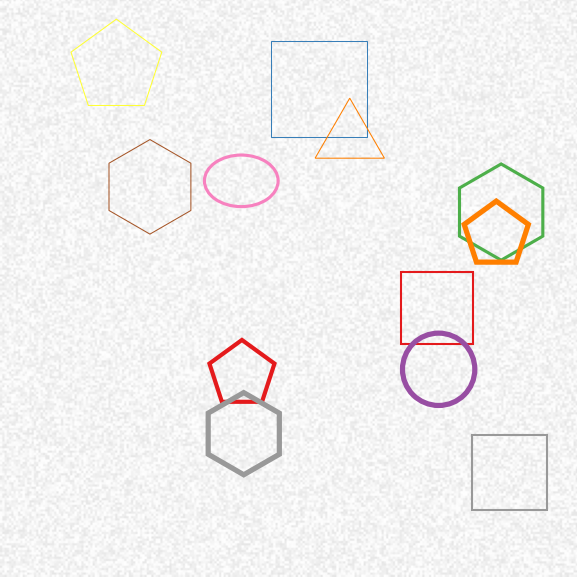[{"shape": "pentagon", "thickness": 2, "radius": 0.3, "center": [0.419, 0.351]}, {"shape": "square", "thickness": 1, "radius": 0.31, "center": [0.757, 0.465]}, {"shape": "square", "thickness": 0.5, "radius": 0.41, "center": [0.553, 0.845]}, {"shape": "hexagon", "thickness": 1.5, "radius": 0.42, "center": [0.868, 0.632]}, {"shape": "circle", "thickness": 2.5, "radius": 0.31, "center": [0.76, 0.36]}, {"shape": "pentagon", "thickness": 2.5, "radius": 0.29, "center": [0.859, 0.592]}, {"shape": "triangle", "thickness": 0.5, "radius": 0.35, "center": [0.606, 0.76]}, {"shape": "pentagon", "thickness": 0.5, "radius": 0.41, "center": [0.202, 0.883]}, {"shape": "hexagon", "thickness": 0.5, "radius": 0.41, "center": [0.26, 0.676]}, {"shape": "oval", "thickness": 1.5, "radius": 0.32, "center": [0.418, 0.686]}, {"shape": "hexagon", "thickness": 2.5, "radius": 0.36, "center": [0.422, 0.248]}, {"shape": "square", "thickness": 1, "radius": 0.32, "center": [0.882, 0.181]}]